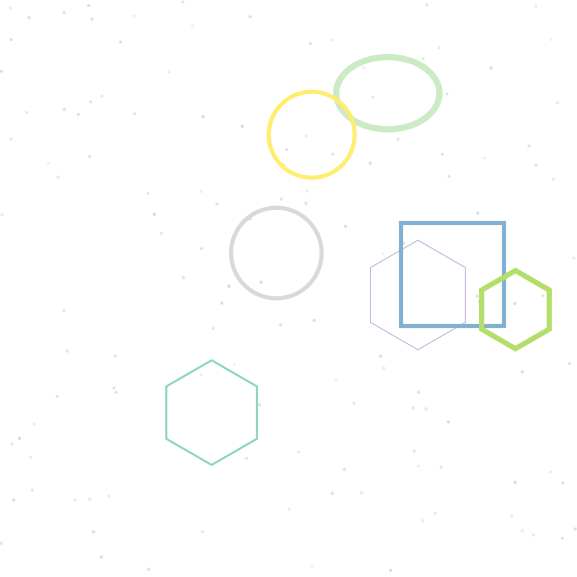[{"shape": "hexagon", "thickness": 1, "radius": 0.45, "center": [0.366, 0.285]}, {"shape": "hexagon", "thickness": 0.5, "radius": 0.47, "center": [0.724, 0.488]}, {"shape": "square", "thickness": 2, "radius": 0.45, "center": [0.783, 0.524]}, {"shape": "hexagon", "thickness": 2.5, "radius": 0.34, "center": [0.893, 0.463]}, {"shape": "circle", "thickness": 2, "radius": 0.39, "center": [0.479, 0.561]}, {"shape": "oval", "thickness": 3, "radius": 0.45, "center": [0.672, 0.838]}, {"shape": "circle", "thickness": 2, "radius": 0.37, "center": [0.54, 0.766]}]